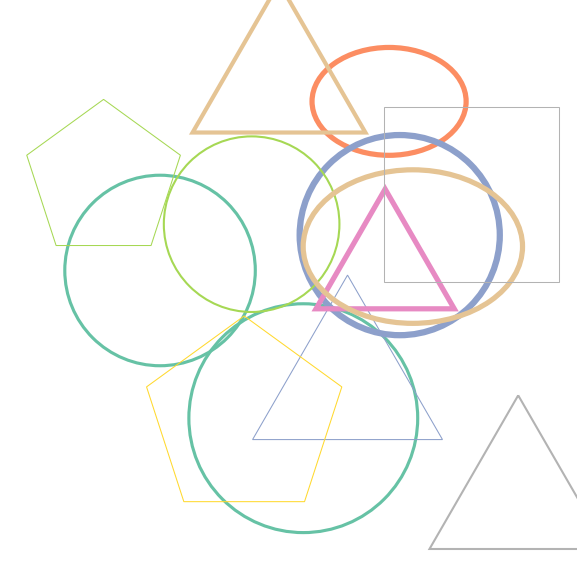[{"shape": "circle", "thickness": 1.5, "radius": 0.82, "center": [0.277, 0.531]}, {"shape": "circle", "thickness": 1.5, "radius": 0.99, "center": [0.525, 0.275]}, {"shape": "oval", "thickness": 2.5, "radius": 0.67, "center": [0.674, 0.824]}, {"shape": "circle", "thickness": 3, "radius": 0.87, "center": [0.692, 0.592]}, {"shape": "triangle", "thickness": 0.5, "radius": 0.95, "center": [0.602, 0.333]}, {"shape": "triangle", "thickness": 2.5, "radius": 0.69, "center": [0.667, 0.533]}, {"shape": "pentagon", "thickness": 0.5, "radius": 0.7, "center": [0.179, 0.687]}, {"shape": "circle", "thickness": 1, "radius": 0.76, "center": [0.436, 0.611]}, {"shape": "pentagon", "thickness": 0.5, "radius": 0.89, "center": [0.423, 0.274]}, {"shape": "oval", "thickness": 2.5, "radius": 0.95, "center": [0.715, 0.572]}, {"shape": "triangle", "thickness": 2, "radius": 0.86, "center": [0.483, 0.856]}, {"shape": "square", "thickness": 0.5, "radius": 0.76, "center": [0.816, 0.662]}, {"shape": "triangle", "thickness": 1, "radius": 0.89, "center": [0.897, 0.137]}]